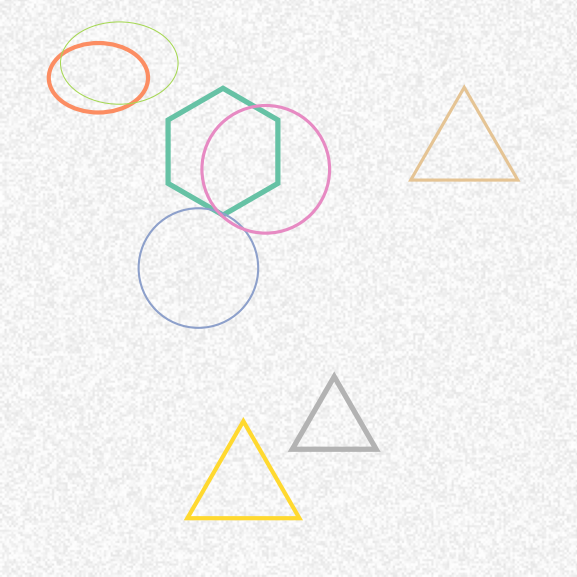[{"shape": "hexagon", "thickness": 2.5, "radius": 0.55, "center": [0.386, 0.736]}, {"shape": "oval", "thickness": 2, "radius": 0.43, "center": [0.17, 0.864]}, {"shape": "circle", "thickness": 1, "radius": 0.52, "center": [0.344, 0.535]}, {"shape": "circle", "thickness": 1.5, "radius": 0.55, "center": [0.46, 0.706]}, {"shape": "oval", "thickness": 0.5, "radius": 0.51, "center": [0.207, 0.89]}, {"shape": "triangle", "thickness": 2, "radius": 0.56, "center": [0.421, 0.158]}, {"shape": "triangle", "thickness": 1.5, "radius": 0.54, "center": [0.804, 0.741]}, {"shape": "triangle", "thickness": 2.5, "radius": 0.42, "center": [0.579, 0.263]}]